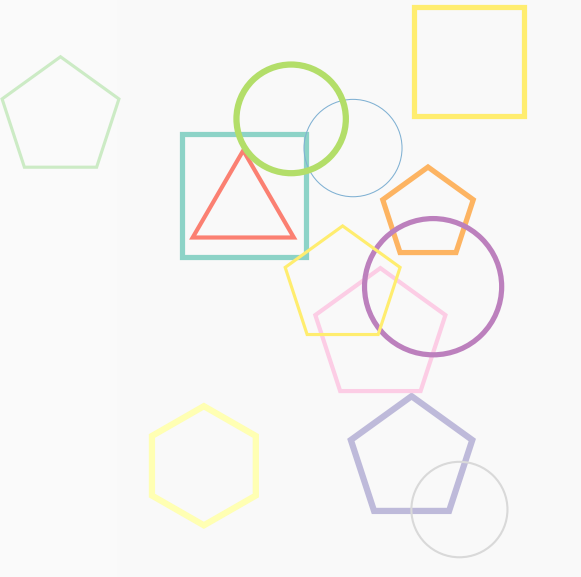[{"shape": "square", "thickness": 2.5, "radius": 0.53, "center": [0.42, 0.661]}, {"shape": "hexagon", "thickness": 3, "radius": 0.52, "center": [0.351, 0.193]}, {"shape": "pentagon", "thickness": 3, "radius": 0.55, "center": [0.708, 0.203]}, {"shape": "triangle", "thickness": 2, "radius": 0.5, "center": [0.419, 0.638]}, {"shape": "circle", "thickness": 0.5, "radius": 0.42, "center": [0.607, 0.743]}, {"shape": "pentagon", "thickness": 2.5, "radius": 0.41, "center": [0.736, 0.628]}, {"shape": "circle", "thickness": 3, "radius": 0.47, "center": [0.501, 0.793]}, {"shape": "pentagon", "thickness": 2, "radius": 0.59, "center": [0.654, 0.417]}, {"shape": "circle", "thickness": 1, "radius": 0.41, "center": [0.79, 0.117]}, {"shape": "circle", "thickness": 2.5, "radius": 0.59, "center": [0.745, 0.503]}, {"shape": "pentagon", "thickness": 1.5, "radius": 0.53, "center": [0.104, 0.795]}, {"shape": "pentagon", "thickness": 1.5, "radius": 0.52, "center": [0.589, 0.504]}, {"shape": "square", "thickness": 2.5, "radius": 0.47, "center": [0.808, 0.892]}]